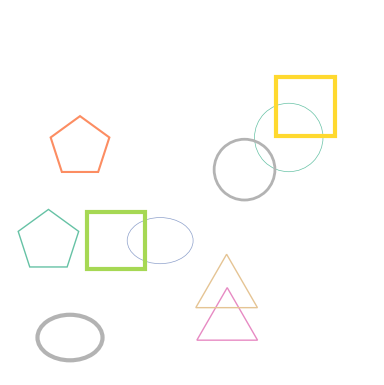[{"shape": "circle", "thickness": 0.5, "radius": 0.44, "center": [0.75, 0.643]}, {"shape": "pentagon", "thickness": 1, "radius": 0.41, "center": [0.126, 0.373]}, {"shape": "pentagon", "thickness": 1.5, "radius": 0.4, "center": [0.208, 0.618]}, {"shape": "oval", "thickness": 0.5, "radius": 0.43, "center": [0.416, 0.375]}, {"shape": "triangle", "thickness": 1, "radius": 0.45, "center": [0.59, 0.162]}, {"shape": "square", "thickness": 3, "radius": 0.37, "center": [0.301, 0.375]}, {"shape": "square", "thickness": 3, "radius": 0.38, "center": [0.794, 0.724]}, {"shape": "triangle", "thickness": 1, "radius": 0.46, "center": [0.589, 0.247]}, {"shape": "circle", "thickness": 2, "radius": 0.39, "center": [0.635, 0.559]}, {"shape": "oval", "thickness": 3, "radius": 0.42, "center": [0.182, 0.123]}]